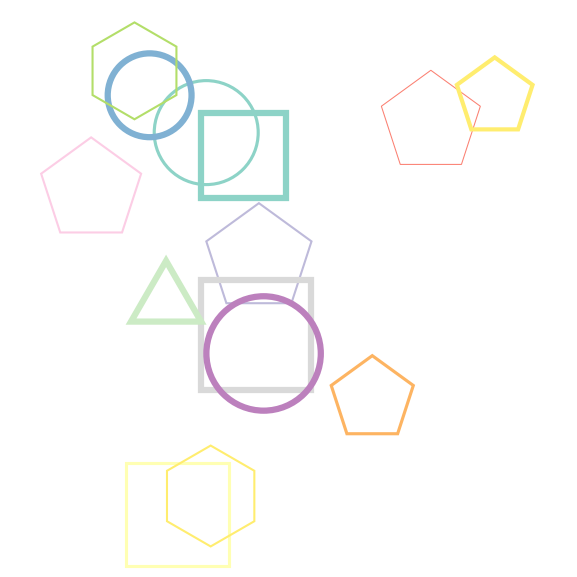[{"shape": "square", "thickness": 3, "radius": 0.37, "center": [0.421, 0.73]}, {"shape": "circle", "thickness": 1.5, "radius": 0.45, "center": [0.357, 0.77]}, {"shape": "square", "thickness": 1.5, "radius": 0.45, "center": [0.307, 0.108]}, {"shape": "pentagon", "thickness": 1, "radius": 0.48, "center": [0.448, 0.552]}, {"shape": "pentagon", "thickness": 0.5, "radius": 0.45, "center": [0.746, 0.787]}, {"shape": "circle", "thickness": 3, "radius": 0.36, "center": [0.259, 0.834]}, {"shape": "pentagon", "thickness": 1.5, "radius": 0.37, "center": [0.645, 0.309]}, {"shape": "hexagon", "thickness": 1, "radius": 0.42, "center": [0.233, 0.876]}, {"shape": "pentagon", "thickness": 1, "radius": 0.46, "center": [0.158, 0.67]}, {"shape": "square", "thickness": 3, "radius": 0.48, "center": [0.443, 0.42]}, {"shape": "circle", "thickness": 3, "radius": 0.5, "center": [0.456, 0.387]}, {"shape": "triangle", "thickness": 3, "radius": 0.35, "center": [0.288, 0.477]}, {"shape": "hexagon", "thickness": 1, "radius": 0.44, "center": [0.365, 0.14]}, {"shape": "pentagon", "thickness": 2, "radius": 0.34, "center": [0.857, 0.831]}]